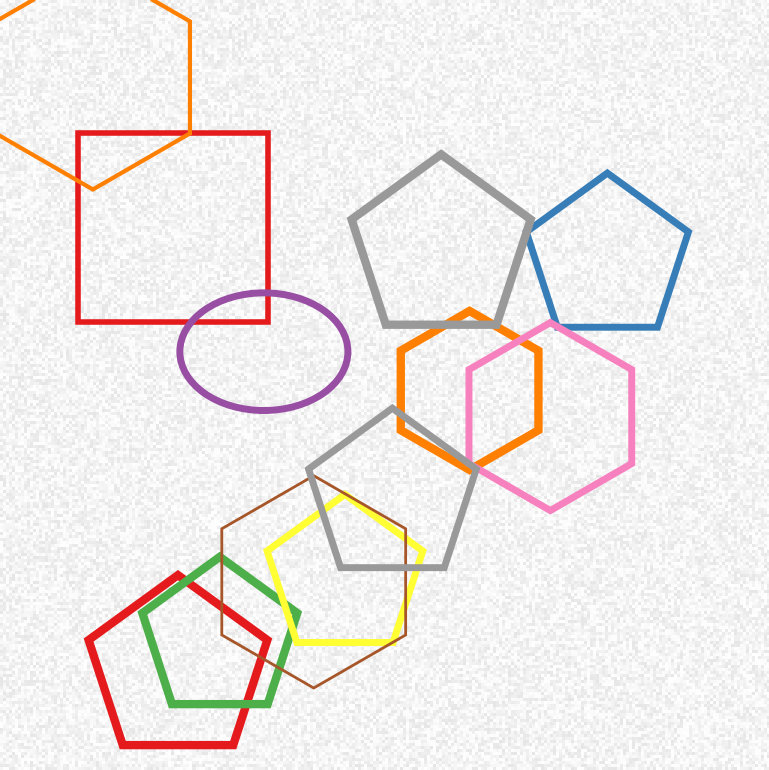[{"shape": "square", "thickness": 2, "radius": 0.62, "center": [0.225, 0.705]}, {"shape": "pentagon", "thickness": 3, "radius": 0.61, "center": [0.231, 0.131]}, {"shape": "pentagon", "thickness": 2.5, "radius": 0.55, "center": [0.789, 0.665]}, {"shape": "pentagon", "thickness": 3, "radius": 0.53, "center": [0.285, 0.171]}, {"shape": "oval", "thickness": 2.5, "radius": 0.55, "center": [0.343, 0.543]}, {"shape": "hexagon", "thickness": 1.5, "radius": 0.73, "center": [0.121, 0.899]}, {"shape": "hexagon", "thickness": 3, "radius": 0.52, "center": [0.61, 0.493]}, {"shape": "pentagon", "thickness": 2.5, "radius": 0.53, "center": [0.448, 0.252]}, {"shape": "hexagon", "thickness": 1, "radius": 0.69, "center": [0.407, 0.244]}, {"shape": "hexagon", "thickness": 2.5, "radius": 0.61, "center": [0.715, 0.459]}, {"shape": "pentagon", "thickness": 2.5, "radius": 0.57, "center": [0.51, 0.355]}, {"shape": "pentagon", "thickness": 3, "radius": 0.61, "center": [0.573, 0.677]}]